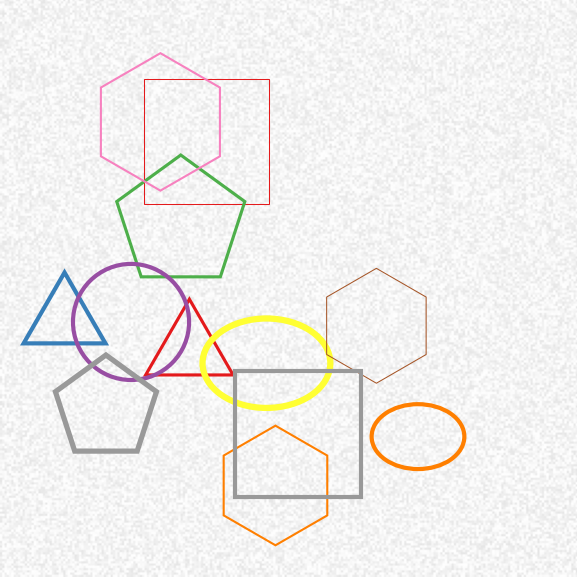[{"shape": "triangle", "thickness": 1.5, "radius": 0.44, "center": [0.328, 0.394]}, {"shape": "square", "thickness": 0.5, "radius": 0.54, "center": [0.357, 0.754]}, {"shape": "triangle", "thickness": 2, "radius": 0.41, "center": [0.112, 0.445]}, {"shape": "pentagon", "thickness": 1.5, "radius": 0.58, "center": [0.313, 0.614]}, {"shape": "circle", "thickness": 2, "radius": 0.5, "center": [0.227, 0.442]}, {"shape": "oval", "thickness": 2, "radius": 0.4, "center": [0.724, 0.243]}, {"shape": "hexagon", "thickness": 1, "radius": 0.52, "center": [0.477, 0.158]}, {"shape": "oval", "thickness": 3, "radius": 0.55, "center": [0.461, 0.37]}, {"shape": "hexagon", "thickness": 0.5, "radius": 0.5, "center": [0.652, 0.435]}, {"shape": "hexagon", "thickness": 1, "radius": 0.6, "center": [0.278, 0.788]}, {"shape": "pentagon", "thickness": 2.5, "radius": 0.46, "center": [0.183, 0.292]}, {"shape": "square", "thickness": 2, "radius": 0.55, "center": [0.516, 0.248]}]